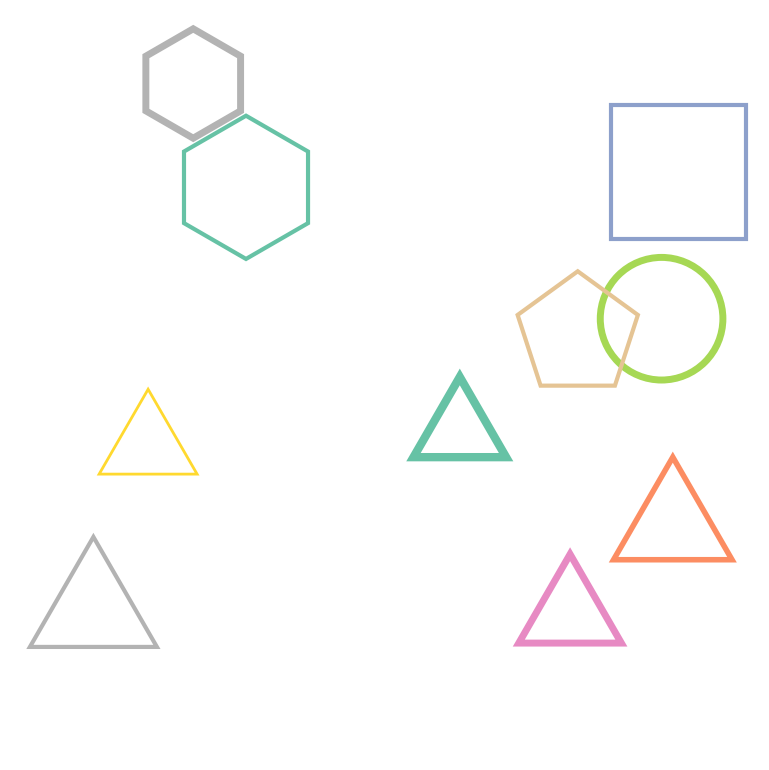[{"shape": "hexagon", "thickness": 1.5, "radius": 0.47, "center": [0.319, 0.757]}, {"shape": "triangle", "thickness": 3, "radius": 0.35, "center": [0.597, 0.441]}, {"shape": "triangle", "thickness": 2, "radius": 0.44, "center": [0.874, 0.317]}, {"shape": "square", "thickness": 1.5, "radius": 0.44, "center": [0.881, 0.777]}, {"shape": "triangle", "thickness": 2.5, "radius": 0.38, "center": [0.74, 0.203]}, {"shape": "circle", "thickness": 2.5, "radius": 0.4, "center": [0.859, 0.586]}, {"shape": "triangle", "thickness": 1, "radius": 0.37, "center": [0.192, 0.421]}, {"shape": "pentagon", "thickness": 1.5, "radius": 0.41, "center": [0.75, 0.566]}, {"shape": "hexagon", "thickness": 2.5, "radius": 0.36, "center": [0.251, 0.892]}, {"shape": "triangle", "thickness": 1.5, "radius": 0.48, "center": [0.121, 0.207]}]